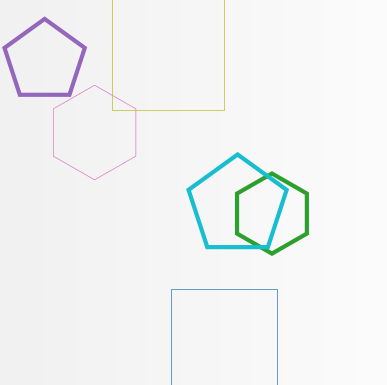[{"shape": "square", "thickness": 0.5, "radius": 0.68, "center": [0.577, 0.112]}, {"shape": "hexagon", "thickness": 3, "radius": 0.52, "center": [0.702, 0.445]}, {"shape": "pentagon", "thickness": 3, "radius": 0.54, "center": [0.115, 0.842]}, {"shape": "hexagon", "thickness": 0.5, "radius": 0.61, "center": [0.244, 0.656]}, {"shape": "square", "thickness": 0.5, "radius": 0.72, "center": [0.433, 0.86]}, {"shape": "pentagon", "thickness": 3, "radius": 0.67, "center": [0.613, 0.466]}]